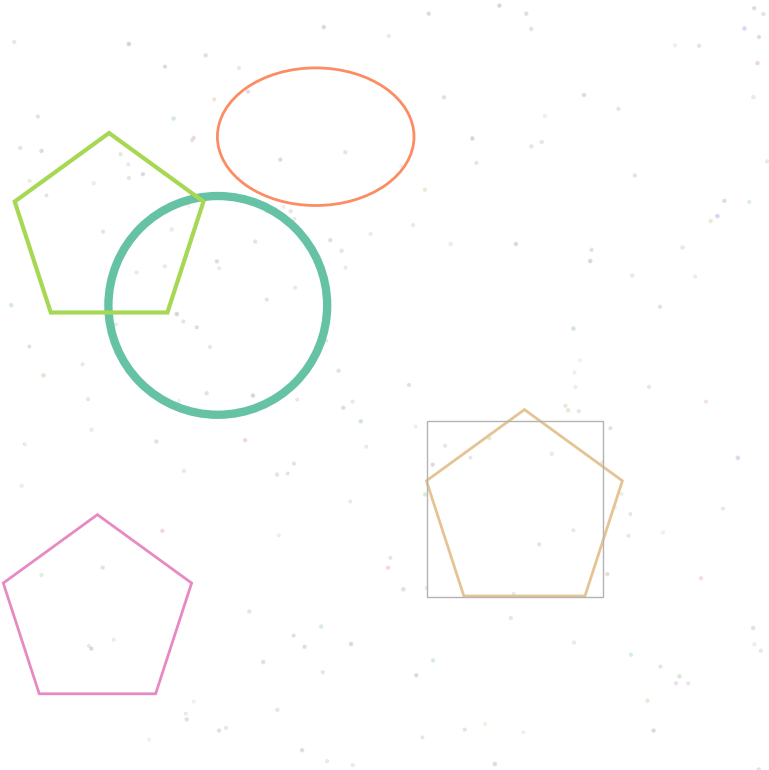[{"shape": "circle", "thickness": 3, "radius": 0.71, "center": [0.283, 0.603]}, {"shape": "oval", "thickness": 1, "radius": 0.64, "center": [0.41, 0.822]}, {"shape": "pentagon", "thickness": 1, "radius": 0.64, "center": [0.127, 0.203]}, {"shape": "pentagon", "thickness": 1.5, "radius": 0.64, "center": [0.142, 0.698]}, {"shape": "pentagon", "thickness": 1, "radius": 0.67, "center": [0.681, 0.334]}, {"shape": "square", "thickness": 0.5, "radius": 0.57, "center": [0.669, 0.339]}]